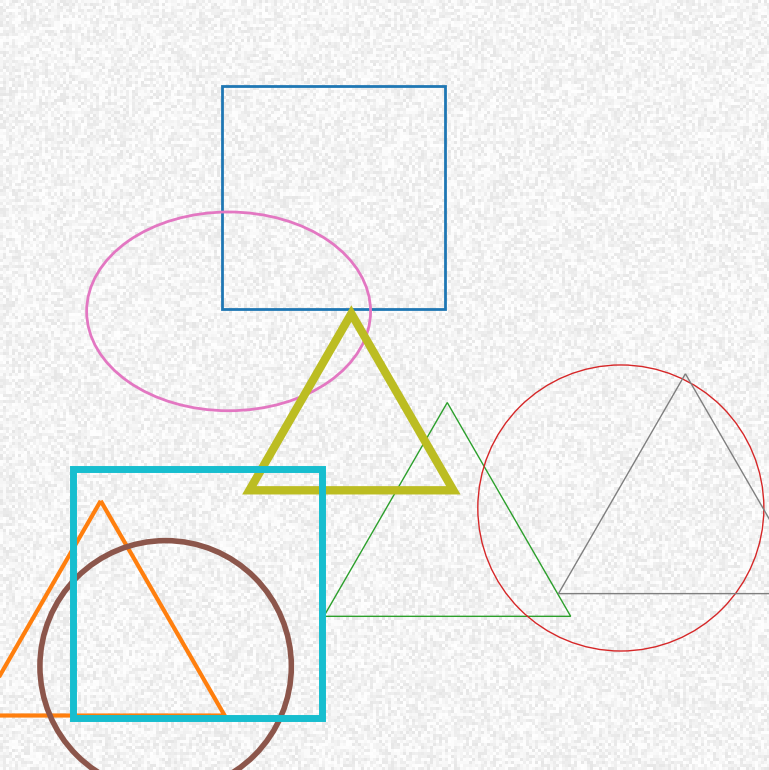[{"shape": "square", "thickness": 1, "radius": 0.72, "center": [0.433, 0.743]}, {"shape": "triangle", "thickness": 1.5, "radius": 0.93, "center": [0.131, 0.164]}, {"shape": "triangle", "thickness": 0.5, "radius": 0.93, "center": [0.581, 0.292]}, {"shape": "circle", "thickness": 0.5, "radius": 0.93, "center": [0.806, 0.34]}, {"shape": "circle", "thickness": 2, "radius": 0.82, "center": [0.215, 0.135]}, {"shape": "oval", "thickness": 1, "radius": 0.92, "center": [0.297, 0.596]}, {"shape": "triangle", "thickness": 0.5, "radius": 0.95, "center": [0.89, 0.324]}, {"shape": "triangle", "thickness": 3, "radius": 0.76, "center": [0.456, 0.44]}, {"shape": "square", "thickness": 2.5, "radius": 0.81, "center": [0.256, 0.23]}]